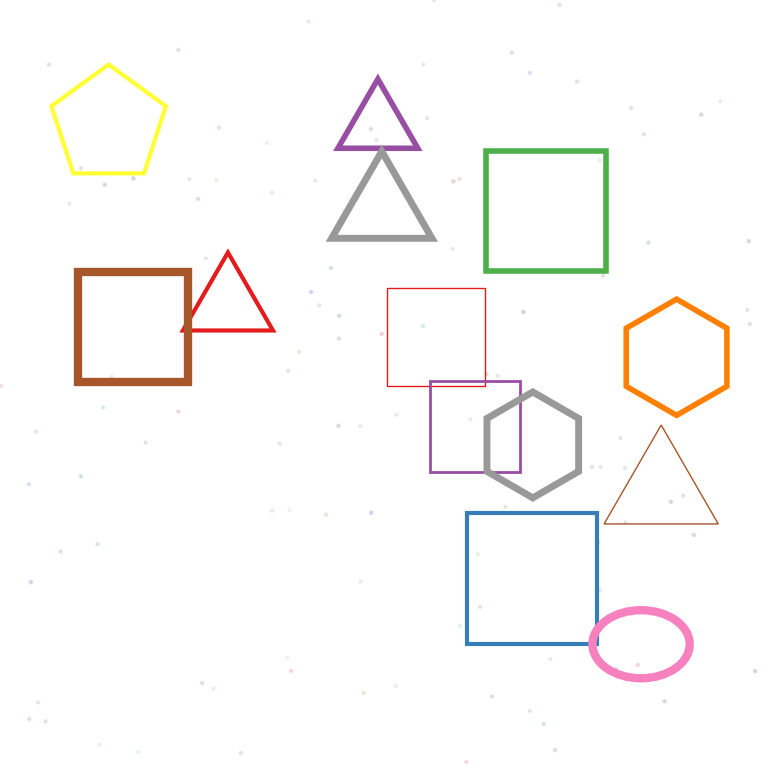[{"shape": "triangle", "thickness": 1.5, "radius": 0.34, "center": [0.296, 0.605]}, {"shape": "square", "thickness": 0.5, "radius": 0.32, "center": [0.567, 0.562]}, {"shape": "square", "thickness": 1.5, "radius": 0.42, "center": [0.691, 0.248]}, {"shape": "square", "thickness": 2, "radius": 0.39, "center": [0.709, 0.726]}, {"shape": "triangle", "thickness": 2, "radius": 0.3, "center": [0.491, 0.837]}, {"shape": "square", "thickness": 1, "radius": 0.29, "center": [0.617, 0.446]}, {"shape": "hexagon", "thickness": 2, "radius": 0.38, "center": [0.879, 0.536]}, {"shape": "pentagon", "thickness": 1.5, "radius": 0.39, "center": [0.141, 0.838]}, {"shape": "square", "thickness": 3, "radius": 0.36, "center": [0.172, 0.576]}, {"shape": "triangle", "thickness": 0.5, "radius": 0.43, "center": [0.859, 0.362]}, {"shape": "oval", "thickness": 3, "radius": 0.32, "center": [0.833, 0.163]}, {"shape": "triangle", "thickness": 2.5, "radius": 0.38, "center": [0.496, 0.728]}, {"shape": "hexagon", "thickness": 2.5, "radius": 0.34, "center": [0.692, 0.422]}]